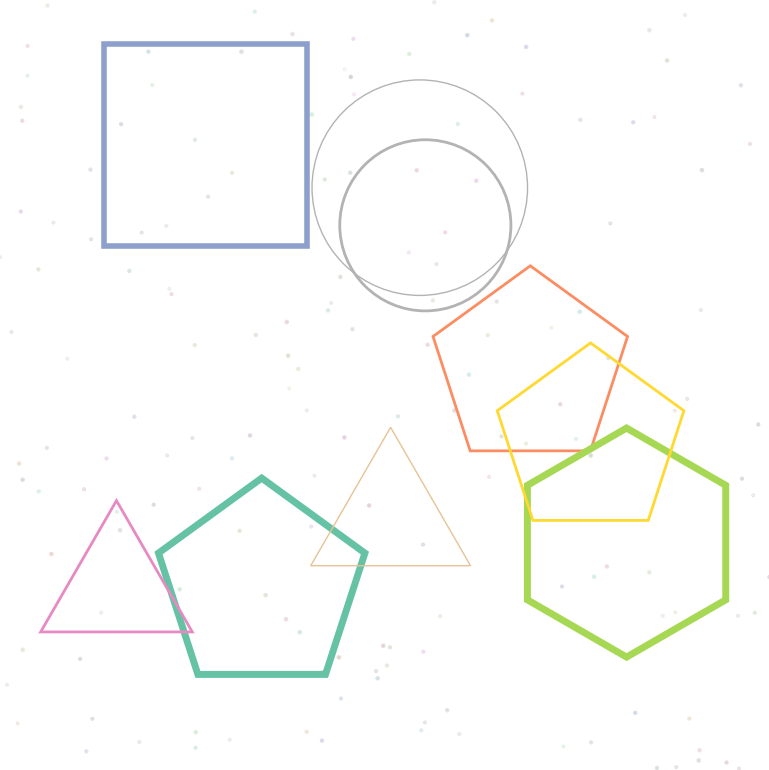[{"shape": "pentagon", "thickness": 2.5, "radius": 0.7, "center": [0.34, 0.238]}, {"shape": "pentagon", "thickness": 1, "radius": 0.66, "center": [0.689, 0.522]}, {"shape": "square", "thickness": 2, "radius": 0.66, "center": [0.267, 0.811]}, {"shape": "triangle", "thickness": 1, "radius": 0.57, "center": [0.151, 0.236]}, {"shape": "hexagon", "thickness": 2.5, "radius": 0.74, "center": [0.814, 0.295]}, {"shape": "pentagon", "thickness": 1, "radius": 0.64, "center": [0.767, 0.427]}, {"shape": "triangle", "thickness": 0.5, "radius": 0.6, "center": [0.507, 0.325]}, {"shape": "circle", "thickness": 1, "radius": 0.56, "center": [0.552, 0.707]}, {"shape": "circle", "thickness": 0.5, "radius": 0.7, "center": [0.545, 0.756]}]